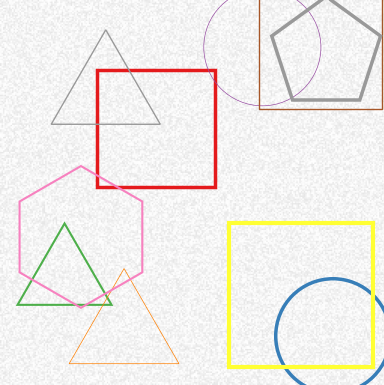[{"shape": "square", "thickness": 2.5, "radius": 0.76, "center": [0.405, 0.666]}, {"shape": "circle", "thickness": 2.5, "radius": 0.74, "center": [0.865, 0.127]}, {"shape": "triangle", "thickness": 1.5, "radius": 0.7, "center": [0.168, 0.279]}, {"shape": "circle", "thickness": 0.5, "radius": 0.76, "center": [0.681, 0.877]}, {"shape": "triangle", "thickness": 0.5, "radius": 0.82, "center": [0.322, 0.138]}, {"shape": "square", "thickness": 3, "radius": 0.94, "center": [0.782, 0.234]}, {"shape": "square", "thickness": 1, "radius": 0.8, "center": [0.833, 0.876]}, {"shape": "hexagon", "thickness": 1.5, "radius": 0.92, "center": [0.21, 0.385]}, {"shape": "triangle", "thickness": 1, "radius": 0.82, "center": [0.275, 0.759]}, {"shape": "pentagon", "thickness": 2.5, "radius": 0.74, "center": [0.847, 0.86]}]